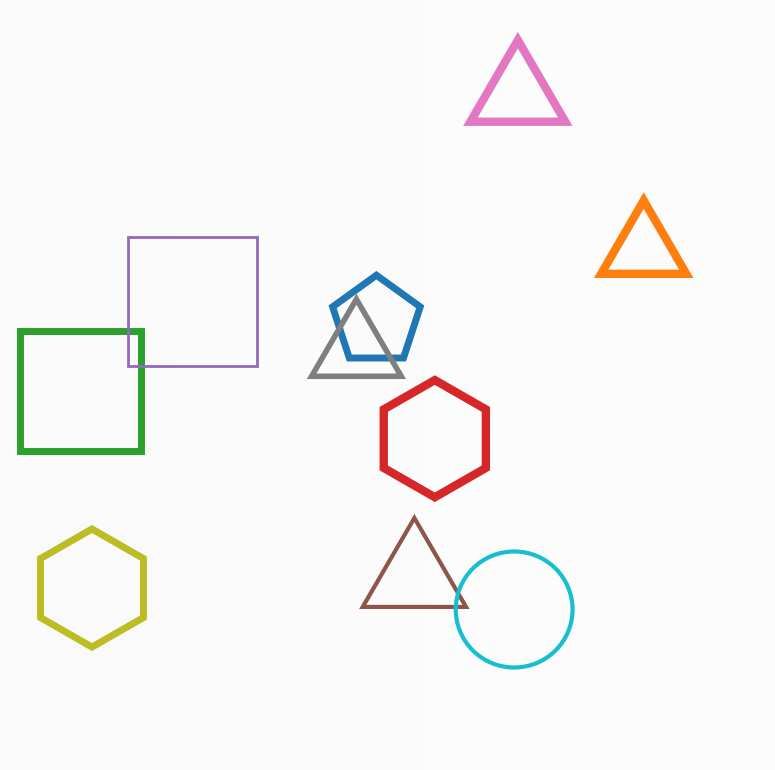[{"shape": "pentagon", "thickness": 2.5, "radius": 0.3, "center": [0.486, 0.583]}, {"shape": "triangle", "thickness": 3, "radius": 0.32, "center": [0.831, 0.676]}, {"shape": "square", "thickness": 2.5, "radius": 0.39, "center": [0.104, 0.492]}, {"shape": "hexagon", "thickness": 3, "radius": 0.38, "center": [0.561, 0.43]}, {"shape": "square", "thickness": 1, "radius": 0.42, "center": [0.248, 0.609]}, {"shape": "triangle", "thickness": 1.5, "radius": 0.38, "center": [0.535, 0.25]}, {"shape": "triangle", "thickness": 3, "radius": 0.35, "center": [0.668, 0.877]}, {"shape": "triangle", "thickness": 2, "radius": 0.33, "center": [0.46, 0.545]}, {"shape": "hexagon", "thickness": 2.5, "radius": 0.38, "center": [0.119, 0.236]}, {"shape": "circle", "thickness": 1.5, "radius": 0.38, "center": [0.663, 0.208]}]